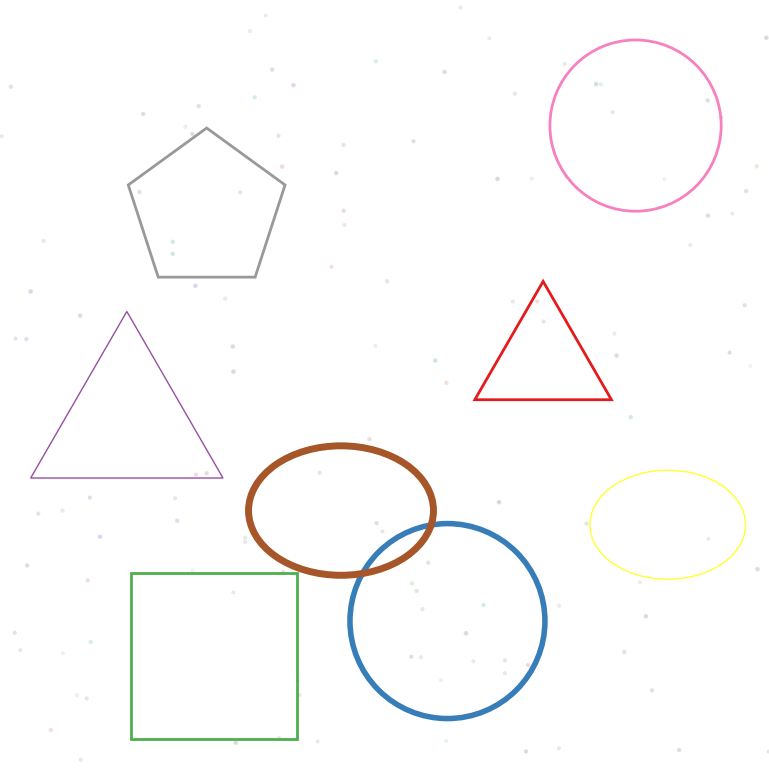[{"shape": "triangle", "thickness": 1, "radius": 0.51, "center": [0.705, 0.532]}, {"shape": "circle", "thickness": 2, "radius": 0.63, "center": [0.581, 0.193]}, {"shape": "square", "thickness": 1, "radius": 0.54, "center": [0.278, 0.148]}, {"shape": "triangle", "thickness": 0.5, "radius": 0.72, "center": [0.165, 0.451]}, {"shape": "oval", "thickness": 0.5, "radius": 0.51, "center": [0.867, 0.319]}, {"shape": "oval", "thickness": 2.5, "radius": 0.6, "center": [0.443, 0.337]}, {"shape": "circle", "thickness": 1, "radius": 0.56, "center": [0.825, 0.837]}, {"shape": "pentagon", "thickness": 1, "radius": 0.54, "center": [0.268, 0.727]}]